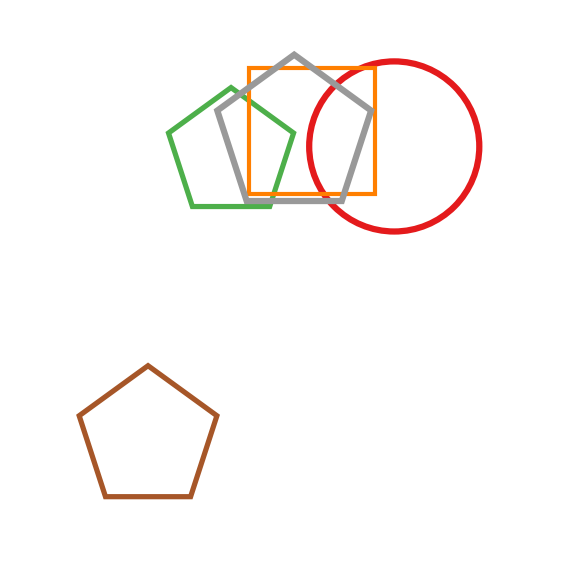[{"shape": "circle", "thickness": 3, "radius": 0.74, "center": [0.683, 0.746]}, {"shape": "pentagon", "thickness": 2.5, "radius": 0.57, "center": [0.4, 0.734]}, {"shape": "square", "thickness": 2, "radius": 0.54, "center": [0.541, 0.773]}, {"shape": "pentagon", "thickness": 2.5, "radius": 0.63, "center": [0.256, 0.24]}, {"shape": "pentagon", "thickness": 3, "radius": 0.7, "center": [0.509, 0.764]}]